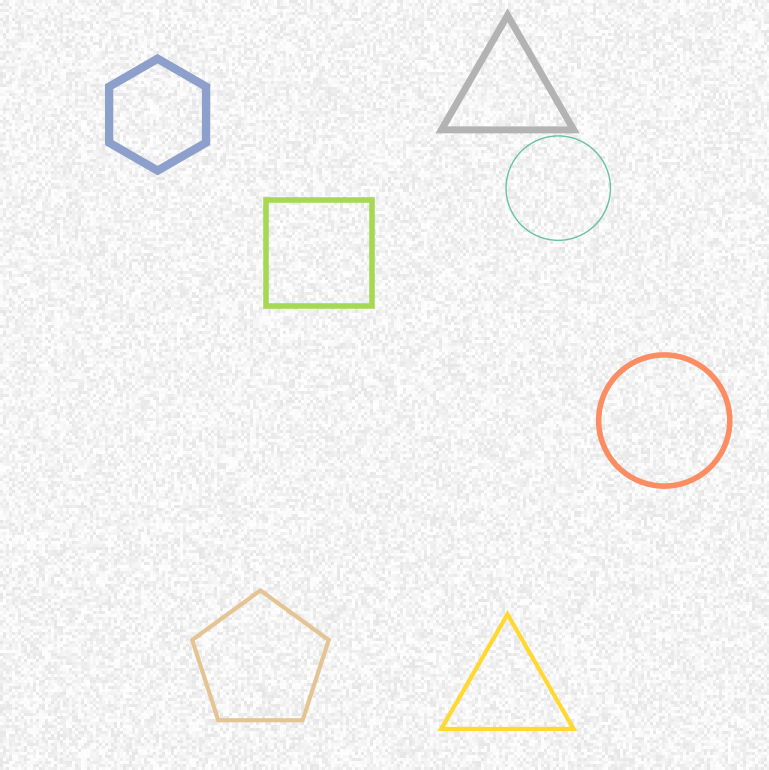[{"shape": "circle", "thickness": 0.5, "radius": 0.34, "center": [0.725, 0.756]}, {"shape": "circle", "thickness": 2, "radius": 0.43, "center": [0.863, 0.454]}, {"shape": "hexagon", "thickness": 3, "radius": 0.36, "center": [0.205, 0.851]}, {"shape": "square", "thickness": 2, "radius": 0.34, "center": [0.414, 0.671]}, {"shape": "triangle", "thickness": 1.5, "radius": 0.5, "center": [0.659, 0.103]}, {"shape": "pentagon", "thickness": 1.5, "radius": 0.47, "center": [0.338, 0.14]}, {"shape": "triangle", "thickness": 2.5, "radius": 0.5, "center": [0.659, 0.881]}]